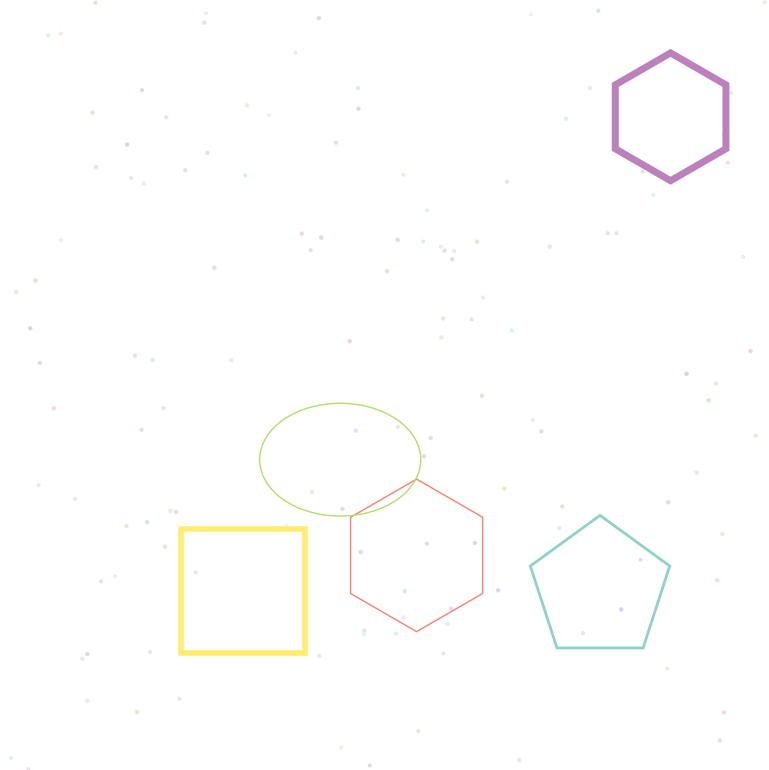[{"shape": "pentagon", "thickness": 1, "radius": 0.48, "center": [0.779, 0.236]}, {"shape": "hexagon", "thickness": 0.5, "radius": 0.5, "center": [0.541, 0.279]}, {"shape": "oval", "thickness": 0.5, "radius": 0.52, "center": [0.442, 0.403]}, {"shape": "hexagon", "thickness": 2.5, "radius": 0.41, "center": [0.871, 0.848]}, {"shape": "square", "thickness": 2, "radius": 0.4, "center": [0.316, 0.233]}]